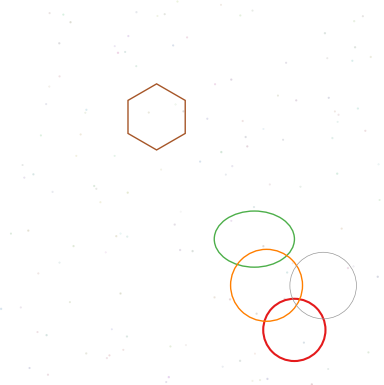[{"shape": "circle", "thickness": 1.5, "radius": 0.4, "center": [0.765, 0.143]}, {"shape": "oval", "thickness": 1, "radius": 0.52, "center": [0.661, 0.379]}, {"shape": "circle", "thickness": 1, "radius": 0.47, "center": [0.692, 0.259]}, {"shape": "hexagon", "thickness": 1, "radius": 0.43, "center": [0.407, 0.696]}, {"shape": "circle", "thickness": 0.5, "radius": 0.43, "center": [0.839, 0.258]}]